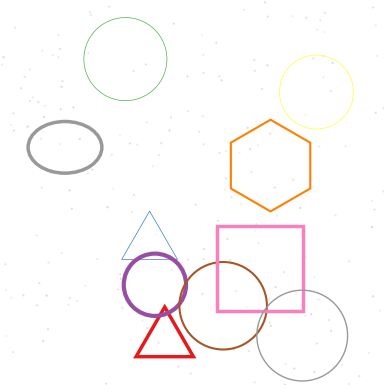[{"shape": "triangle", "thickness": 2.5, "radius": 0.43, "center": [0.428, 0.117]}, {"shape": "triangle", "thickness": 0.5, "radius": 0.42, "center": [0.389, 0.368]}, {"shape": "circle", "thickness": 0.5, "radius": 0.54, "center": [0.326, 0.846]}, {"shape": "circle", "thickness": 3, "radius": 0.4, "center": [0.402, 0.26]}, {"shape": "hexagon", "thickness": 1.5, "radius": 0.6, "center": [0.703, 0.57]}, {"shape": "circle", "thickness": 0.5, "radius": 0.48, "center": [0.822, 0.761]}, {"shape": "circle", "thickness": 1.5, "radius": 0.57, "center": [0.58, 0.206]}, {"shape": "square", "thickness": 2.5, "radius": 0.56, "center": [0.675, 0.302]}, {"shape": "oval", "thickness": 2.5, "radius": 0.48, "center": [0.169, 0.617]}, {"shape": "circle", "thickness": 1, "radius": 0.59, "center": [0.785, 0.128]}]